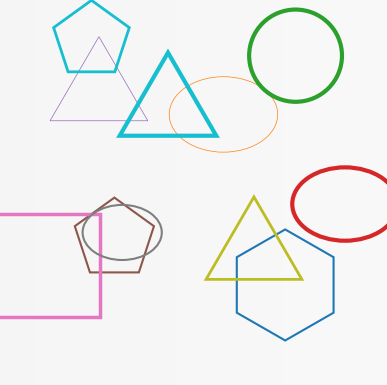[{"shape": "hexagon", "thickness": 1.5, "radius": 0.72, "center": [0.736, 0.26]}, {"shape": "oval", "thickness": 0.5, "radius": 0.7, "center": [0.577, 0.703]}, {"shape": "circle", "thickness": 3, "radius": 0.6, "center": [0.763, 0.855]}, {"shape": "oval", "thickness": 3, "radius": 0.68, "center": [0.89, 0.47]}, {"shape": "triangle", "thickness": 0.5, "radius": 0.73, "center": [0.255, 0.759]}, {"shape": "pentagon", "thickness": 1.5, "radius": 0.54, "center": [0.295, 0.379]}, {"shape": "square", "thickness": 2.5, "radius": 0.66, "center": [0.124, 0.31]}, {"shape": "oval", "thickness": 1.5, "radius": 0.51, "center": [0.315, 0.396]}, {"shape": "triangle", "thickness": 2, "radius": 0.71, "center": [0.655, 0.346]}, {"shape": "triangle", "thickness": 3, "radius": 0.72, "center": [0.434, 0.719]}, {"shape": "pentagon", "thickness": 2, "radius": 0.51, "center": [0.236, 0.897]}]